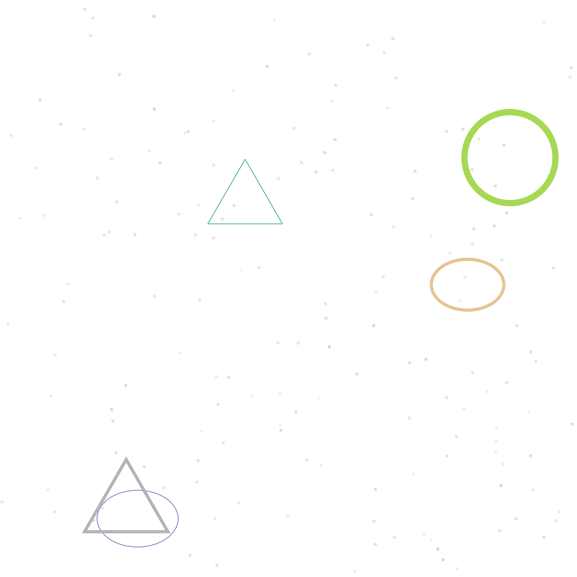[{"shape": "triangle", "thickness": 0.5, "radius": 0.37, "center": [0.424, 0.649]}, {"shape": "oval", "thickness": 0.5, "radius": 0.35, "center": [0.238, 0.101]}, {"shape": "circle", "thickness": 3, "radius": 0.39, "center": [0.883, 0.726]}, {"shape": "oval", "thickness": 1.5, "radius": 0.31, "center": [0.81, 0.506]}, {"shape": "triangle", "thickness": 1.5, "radius": 0.42, "center": [0.219, 0.12]}]